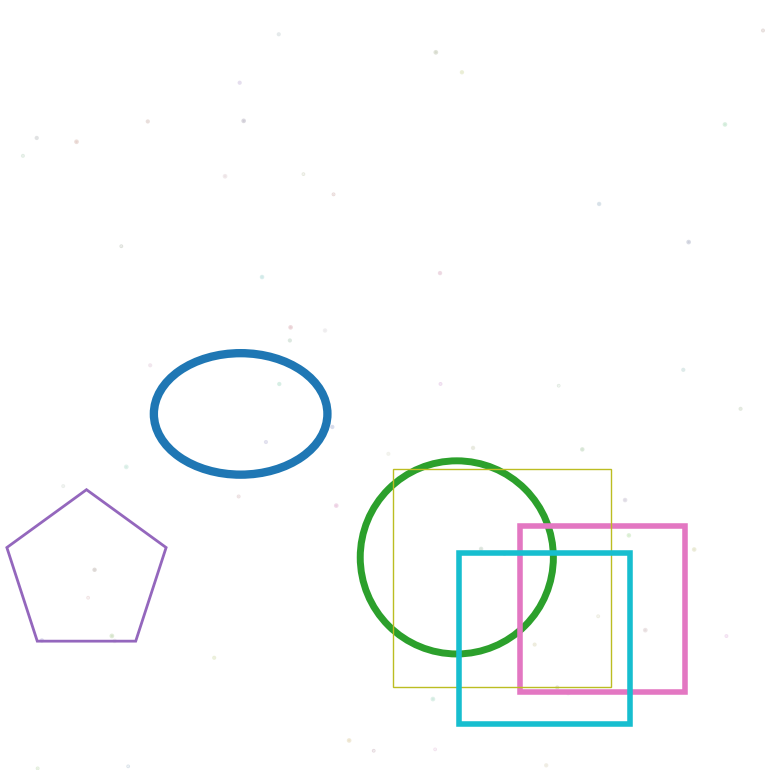[{"shape": "oval", "thickness": 3, "radius": 0.56, "center": [0.313, 0.462]}, {"shape": "circle", "thickness": 2.5, "radius": 0.63, "center": [0.593, 0.276]}, {"shape": "pentagon", "thickness": 1, "radius": 0.54, "center": [0.112, 0.255]}, {"shape": "square", "thickness": 2, "radius": 0.54, "center": [0.783, 0.209]}, {"shape": "square", "thickness": 0.5, "radius": 0.71, "center": [0.652, 0.25]}, {"shape": "square", "thickness": 2, "radius": 0.55, "center": [0.707, 0.171]}]